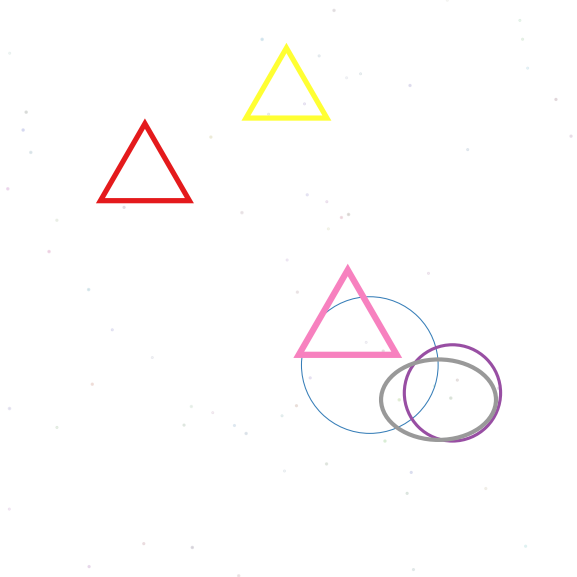[{"shape": "triangle", "thickness": 2.5, "radius": 0.44, "center": [0.251, 0.696]}, {"shape": "circle", "thickness": 0.5, "radius": 0.59, "center": [0.64, 0.367]}, {"shape": "circle", "thickness": 1.5, "radius": 0.42, "center": [0.783, 0.319]}, {"shape": "triangle", "thickness": 2.5, "radius": 0.4, "center": [0.496, 0.835]}, {"shape": "triangle", "thickness": 3, "radius": 0.49, "center": [0.602, 0.434]}, {"shape": "oval", "thickness": 2, "radius": 0.5, "center": [0.759, 0.307]}]